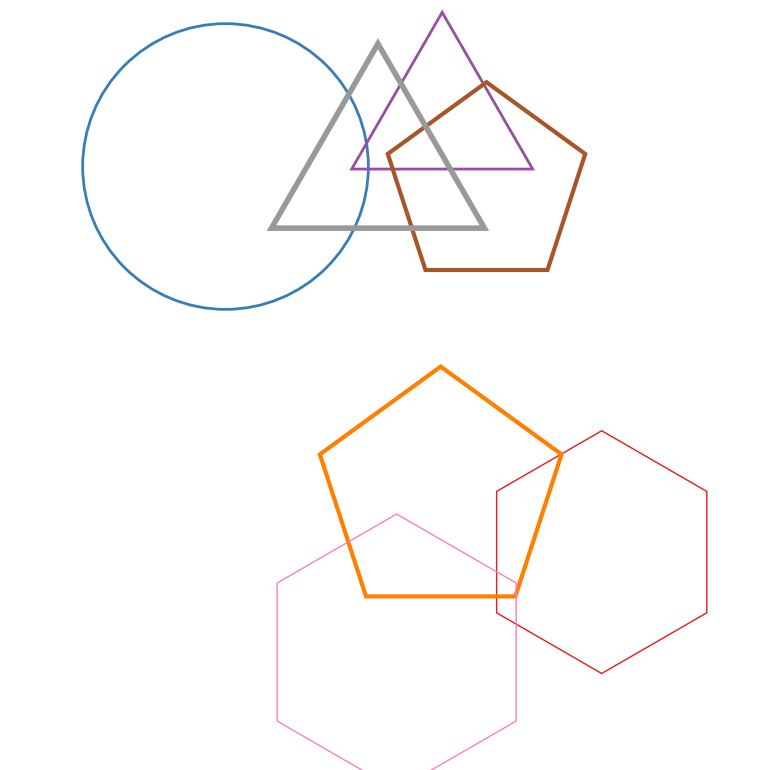[{"shape": "hexagon", "thickness": 0.5, "radius": 0.79, "center": [0.781, 0.283]}, {"shape": "circle", "thickness": 1, "radius": 0.93, "center": [0.293, 0.784]}, {"shape": "triangle", "thickness": 1, "radius": 0.68, "center": [0.574, 0.848]}, {"shape": "pentagon", "thickness": 1.5, "radius": 0.82, "center": [0.572, 0.359]}, {"shape": "pentagon", "thickness": 1.5, "radius": 0.67, "center": [0.632, 0.758]}, {"shape": "hexagon", "thickness": 0.5, "radius": 0.9, "center": [0.515, 0.153]}, {"shape": "triangle", "thickness": 2, "radius": 0.8, "center": [0.491, 0.784]}]